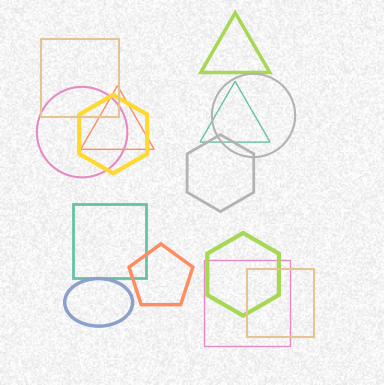[{"shape": "square", "thickness": 2, "radius": 0.48, "center": [0.284, 0.374]}, {"shape": "triangle", "thickness": 1, "radius": 0.53, "center": [0.611, 0.684]}, {"shape": "pentagon", "thickness": 2.5, "radius": 0.44, "center": [0.418, 0.279]}, {"shape": "triangle", "thickness": 1, "radius": 0.55, "center": [0.305, 0.667]}, {"shape": "oval", "thickness": 2.5, "radius": 0.44, "center": [0.256, 0.215]}, {"shape": "square", "thickness": 1, "radius": 0.56, "center": [0.641, 0.214]}, {"shape": "circle", "thickness": 1.5, "radius": 0.59, "center": [0.213, 0.657]}, {"shape": "hexagon", "thickness": 3, "radius": 0.54, "center": [0.631, 0.288]}, {"shape": "triangle", "thickness": 2.5, "radius": 0.52, "center": [0.611, 0.863]}, {"shape": "hexagon", "thickness": 3, "radius": 0.51, "center": [0.294, 0.652]}, {"shape": "square", "thickness": 1.5, "radius": 0.44, "center": [0.729, 0.213]}, {"shape": "square", "thickness": 1.5, "radius": 0.5, "center": [0.208, 0.797]}, {"shape": "circle", "thickness": 1.5, "radius": 0.54, "center": [0.659, 0.7]}, {"shape": "hexagon", "thickness": 2, "radius": 0.5, "center": [0.573, 0.55]}]